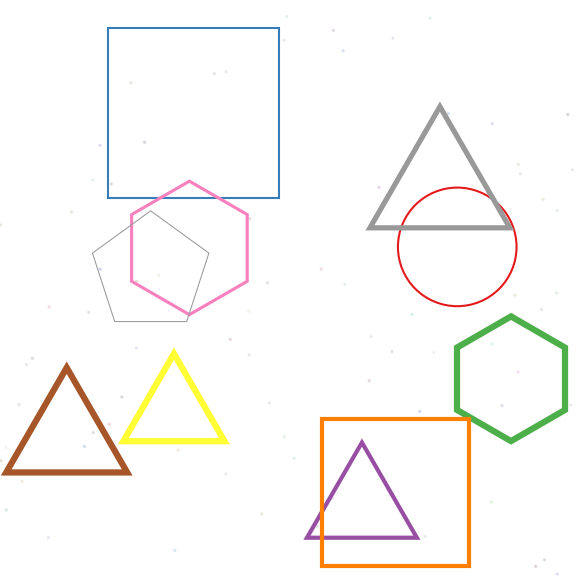[{"shape": "circle", "thickness": 1, "radius": 0.51, "center": [0.792, 0.572]}, {"shape": "square", "thickness": 1, "radius": 0.74, "center": [0.335, 0.803]}, {"shape": "hexagon", "thickness": 3, "radius": 0.54, "center": [0.885, 0.343]}, {"shape": "triangle", "thickness": 2, "radius": 0.55, "center": [0.627, 0.123]}, {"shape": "square", "thickness": 2, "radius": 0.64, "center": [0.685, 0.146]}, {"shape": "triangle", "thickness": 3, "radius": 0.51, "center": [0.301, 0.286]}, {"shape": "triangle", "thickness": 3, "radius": 0.6, "center": [0.116, 0.242]}, {"shape": "hexagon", "thickness": 1.5, "radius": 0.58, "center": [0.328, 0.57]}, {"shape": "triangle", "thickness": 2.5, "radius": 0.7, "center": [0.762, 0.675]}, {"shape": "pentagon", "thickness": 0.5, "radius": 0.53, "center": [0.261, 0.528]}]